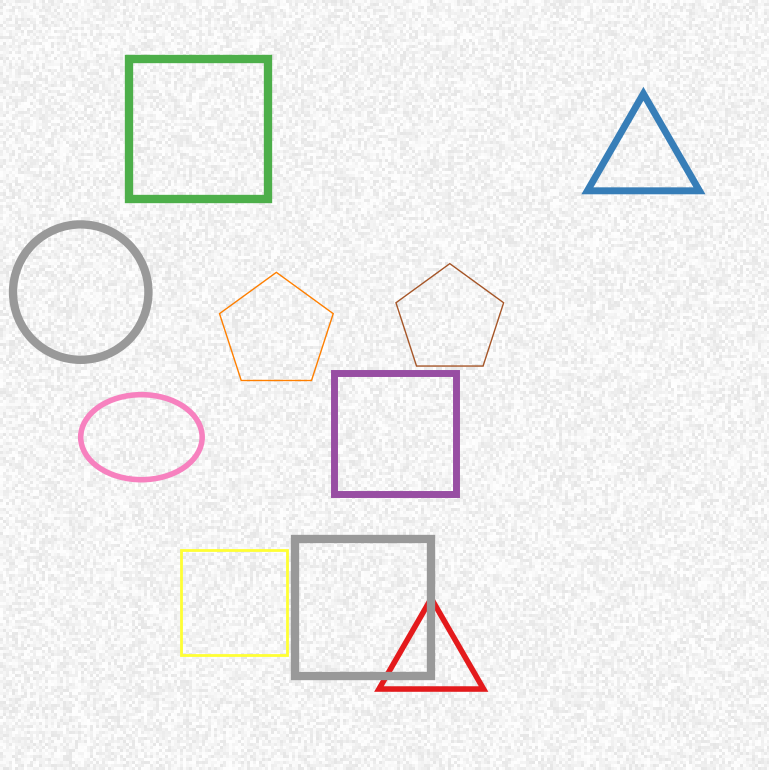[{"shape": "triangle", "thickness": 2, "radius": 0.39, "center": [0.56, 0.144]}, {"shape": "triangle", "thickness": 2.5, "radius": 0.42, "center": [0.836, 0.794]}, {"shape": "square", "thickness": 3, "radius": 0.45, "center": [0.258, 0.832]}, {"shape": "square", "thickness": 2.5, "radius": 0.39, "center": [0.513, 0.437]}, {"shape": "pentagon", "thickness": 0.5, "radius": 0.39, "center": [0.359, 0.569]}, {"shape": "square", "thickness": 1, "radius": 0.34, "center": [0.304, 0.218]}, {"shape": "pentagon", "thickness": 0.5, "radius": 0.37, "center": [0.584, 0.584]}, {"shape": "oval", "thickness": 2, "radius": 0.39, "center": [0.184, 0.432]}, {"shape": "square", "thickness": 3, "radius": 0.44, "center": [0.472, 0.211]}, {"shape": "circle", "thickness": 3, "radius": 0.44, "center": [0.105, 0.621]}]